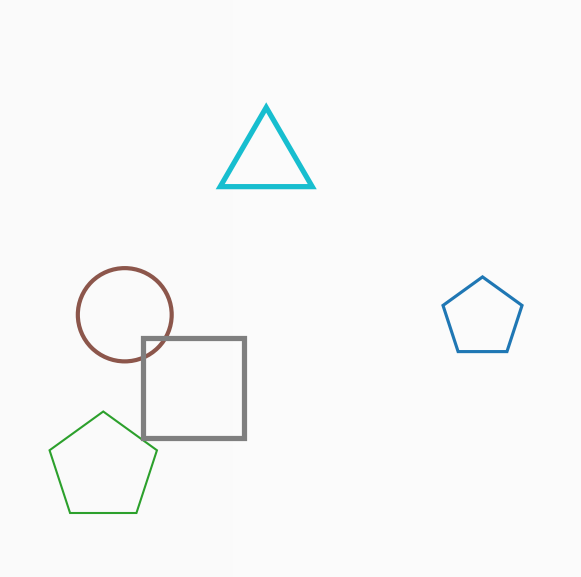[{"shape": "pentagon", "thickness": 1.5, "radius": 0.36, "center": [0.83, 0.448]}, {"shape": "pentagon", "thickness": 1, "radius": 0.49, "center": [0.178, 0.189]}, {"shape": "circle", "thickness": 2, "radius": 0.4, "center": [0.215, 0.454]}, {"shape": "square", "thickness": 2.5, "radius": 0.43, "center": [0.333, 0.327]}, {"shape": "triangle", "thickness": 2.5, "radius": 0.46, "center": [0.458, 0.722]}]